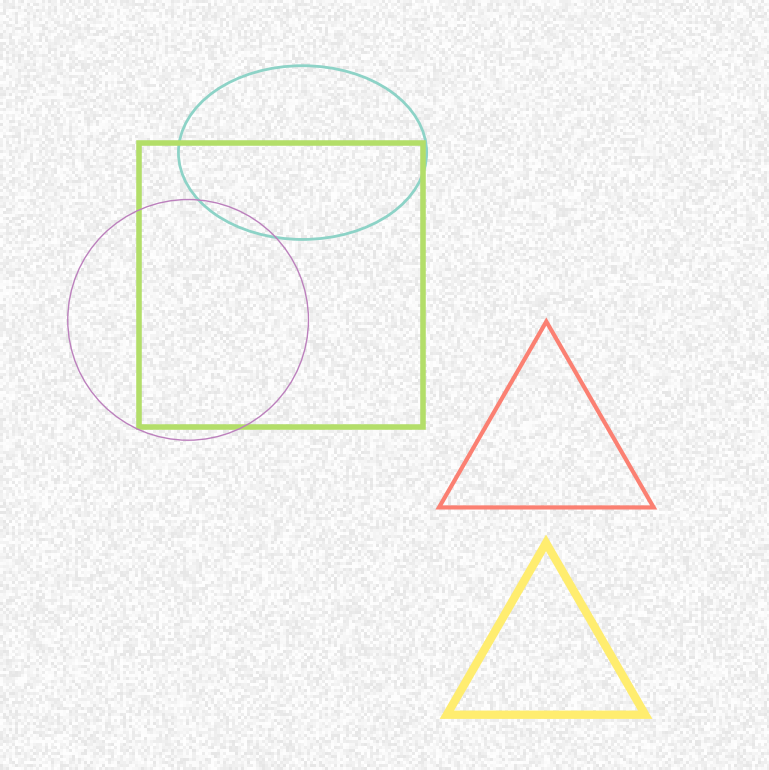[{"shape": "oval", "thickness": 1, "radius": 0.81, "center": [0.393, 0.802]}, {"shape": "triangle", "thickness": 1.5, "radius": 0.8, "center": [0.71, 0.421]}, {"shape": "square", "thickness": 2, "radius": 0.92, "center": [0.365, 0.63]}, {"shape": "circle", "thickness": 0.5, "radius": 0.78, "center": [0.244, 0.585]}, {"shape": "triangle", "thickness": 3, "radius": 0.74, "center": [0.709, 0.146]}]